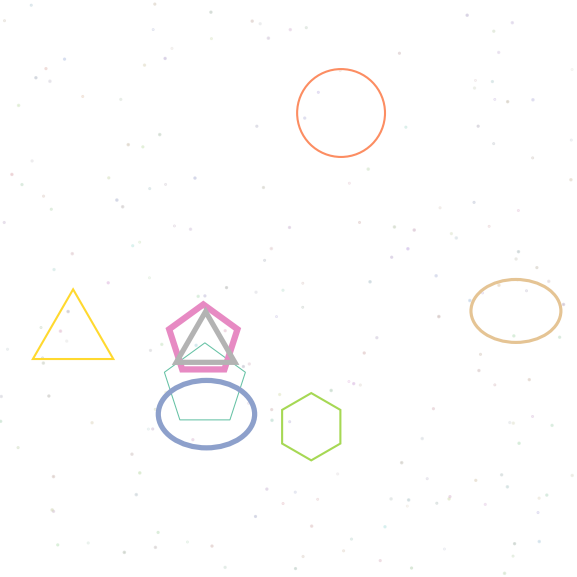[{"shape": "pentagon", "thickness": 0.5, "radius": 0.37, "center": [0.355, 0.332]}, {"shape": "circle", "thickness": 1, "radius": 0.38, "center": [0.591, 0.803]}, {"shape": "oval", "thickness": 2.5, "radius": 0.42, "center": [0.358, 0.282]}, {"shape": "pentagon", "thickness": 3, "radius": 0.31, "center": [0.352, 0.41]}, {"shape": "hexagon", "thickness": 1, "radius": 0.29, "center": [0.539, 0.26]}, {"shape": "triangle", "thickness": 1, "radius": 0.4, "center": [0.127, 0.418]}, {"shape": "oval", "thickness": 1.5, "radius": 0.39, "center": [0.893, 0.461]}, {"shape": "triangle", "thickness": 2.5, "radius": 0.29, "center": [0.356, 0.401]}]